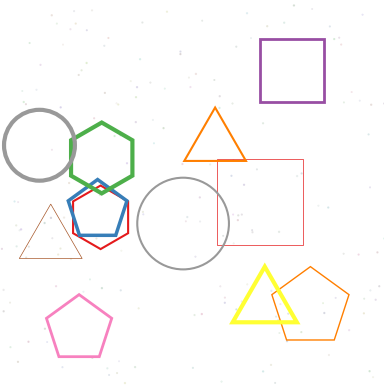[{"shape": "square", "thickness": 0.5, "radius": 0.56, "center": [0.675, 0.475]}, {"shape": "hexagon", "thickness": 1.5, "radius": 0.41, "center": [0.261, 0.436]}, {"shape": "pentagon", "thickness": 2.5, "radius": 0.4, "center": [0.254, 0.454]}, {"shape": "hexagon", "thickness": 3, "radius": 0.46, "center": [0.264, 0.59]}, {"shape": "square", "thickness": 2, "radius": 0.41, "center": [0.758, 0.817]}, {"shape": "pentagon", "thickness": 1, "radius": 0.53, "center": [0.806, 0.202]}, {"shape": "triangle", "thickness": 1.5, "radius": 0.46, "center": [0.559, 0.628]}, {"shape": "triangle", "thickness": 3, "radius": 0.48, "center": [0.688, 0.211]}, {"shape": "triangle", "thickness": 0.5, "radius": 0.47, "center": [0.132, 0.376]}, {"shape": "pentagon", "thickness": 2, "radius": 0.45, "center": [0.205, 0.146]}, {"shape": "circle", "thickness": 3, "radius": 0.46, "center": [0.103, 0.623]}, {"shape": "circle", "thickness": 1.5, "radius": 0.6, "center": [0.476, 0.419]}]